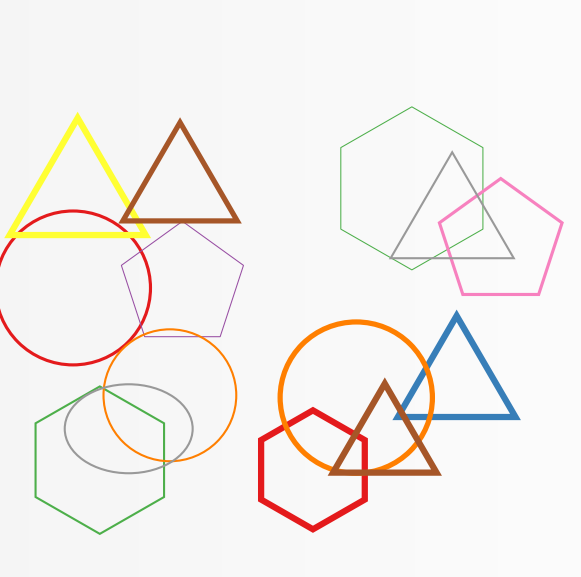[{"shape": "hexagon", "thickness": 3, "radius": 0.51, "center": [0.538, 0.186]}, {"shape": "circle", "thickness": 1.5, "radius": 0.67, "center": [0.126, 0.501]}, {"shape": "triangle", "thickness": 3, "radius": 0.58, "center": [0.786, 0.335]}, {"shape": "hexagon", "thickness": 0.5, "radius": 0.71, "center": [0.709, 0.673]}, {"shape": "hexagon", "thickness": 1, "radius": 0.64, "center": [0.172, 0.202]}, {"shape": "pentagon", "thickness": 0.5, "radius": 0.55, "center": [0.314, 0.505]}, {"shape": "circle", "thickness": 1, "radius": 0.57, "center": [0.292, 0.315]}, {"shape": "circle", "thickness": 2.5, "radius": 0.65, "center": [0.613, 0.311]}, {"shape": "triangle", "thickness": 3, "radius": 0.68, "center": [0.134, 0.66]}, {"shape": "triangle", "thickness": 2.5, "radius": 0.57, "center": [0.31, 0.673]}, {"shape": "triangle", "thickness": 3, "radius": 0.51, "center": [0.662, 0.232]}, {"shape": "pentagon", "thickness": 1.5, "radius": 0.55, "center": [0.861, 0.579]}, {"shape": "triangle", "thickness": 1, "radius": 0.61, "center": [0.778, 0.613]}, {"shape": "oval", "thickness": 1, "radius": 0.55, "center": [0.221, 0.257]}]